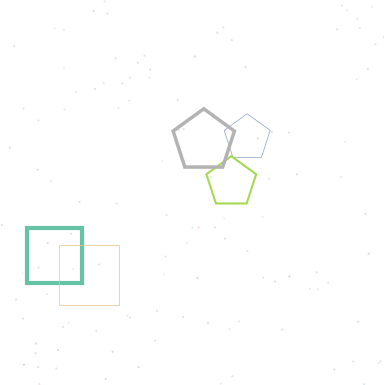[{"shape": "square", "thickness": 3, "radius": 0.36, "center": [0.142, 0.336]}, {"shape": "pentagon", "thickness": 0.5, "radius": 0.31, "center": [0.642, 0.642]}, {"shape": "pentagon", "thickness": 1.5, "radius": 0.34, "center": [0.601, 0.526]}, {"shape": "square", "thickness": 0.5, "radius": 0.39, "center": [0.23, 0.286]}, {"shape": "pentagon", "thickness": 2.5, "radius": 0.42, "center": [0.529, 0.634]}]